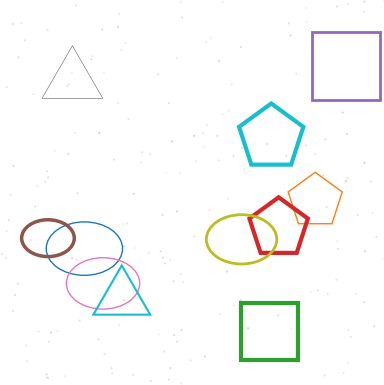[{"shape": "oval", "thickness": 1, "radius": 0.5, "center": [0.219, 0.354]}, {"shape": "pentagon", "thickness": 1, "radius": 0.37, "center": [0.819, 0.479]}, {"shape": "square", "thickness": 3, "radius": 0.37, "center": [0.7, 0.139]}, {"shape": "pentagon", "thickness": 3, "radius": 0.4, "center": [0.724, 0.408]}, {"shape": "square", "thickness": 2, "radius": 0.44, "center": [0.9, 0.828]}, {"shape": "oval", "thickness": 2.5, "radius": 0.34, "center": [0.125, 0.381]}, {"shape": "oval", "thickness": 1, "radius": 0.48, "center": [0.268, 0.264]}, {"shape": "triangle", "thickness": 0.5, "radius": 0.46, "center": [0.188, 0.79]}, {"shape": "oval", "thickness": 2, "radius": 0.46, "center": [0.627, 0.378]}, {"shape": "pentagon", "thickness": 3, "radius": 0.44, "center": [0.704, 0.643]}, {"shape": "triangle", "thickness": 1.5, "radius": 0.43, "center": [0.316, 0.225]}]